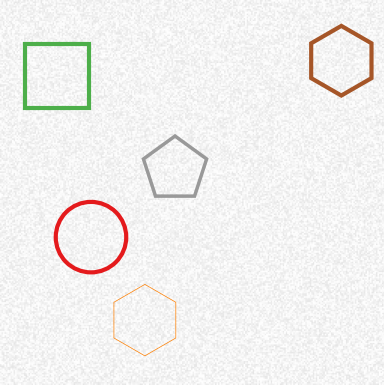[{"shape": "circle", "thickness": 3, "radius": 0.46, "center": [0.236, 0.384]}, {"shape": "square", "thickness": 3, "radius": 0.42, "center": [0.148, 0.802]}, {"shape": "hexagon", "thickness": 0.5, "radius": 0.46, "center": [0.376, 0.169]}, {"shape": "hexagon", "thickness": 3, "radius": 0.45, "center": [0.887, 0.842]}, {"shape": "pentagon", "thickness": 2.5, "radius": 0.43, "center": [0.455, 0.56]}]